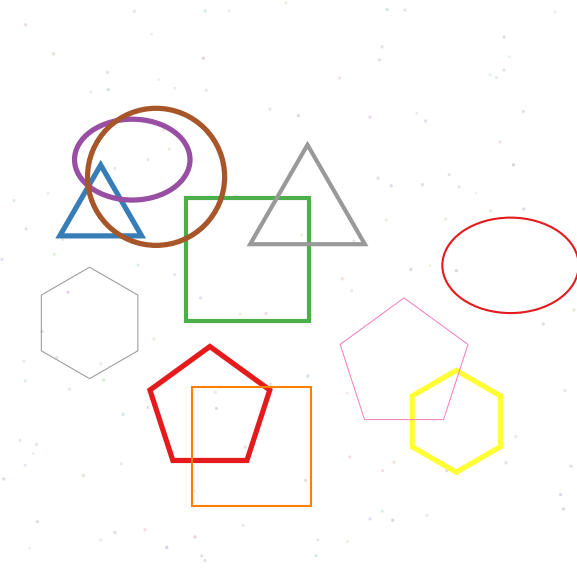[{"shape": "pentagon", "thickness": 2.5, "radius": 0.55, "center": [0.363, 0.29]}, {"shape": "oval", "thickness": 1, "radius": 0.59, "center": [0.884, 0.54]}, {"shape": "triangle", "thickness": 2.5, "radius": 0.41, "center": [0.174, 0.632]}, {"shape": "square", "thickness": 2, "radius": 0.53, "center": [0.429, 0.55]}, {"shape": "oval", "thickness": 2.5, "radius": 0.5, "center": [0.229, 0.723]}, {"shape": "square", "thickness": 1, "radius": 0.52, "center": [0.436, 0.225]}, {"shape": "hexagon", "thickness": 2.5, "radius": 0.44, "center": [0.79, 0.27]}, {"shape": "circle", "thickness": 2.5, "radius": 0.59, "center": [0.27, 0.693]}, {"shape": "pentagon", "thickness": 0.5, "radius": 0.58, "center": [0.7, 0.367]}, {"shape": "hexagon", "thickness": 0.5, "radius": 0.48, "center": [0.155, 0.44]}, {"shape": "triangle", "thickness": 2, "radius": 0.57, "center": [0.532, 0.634]}]